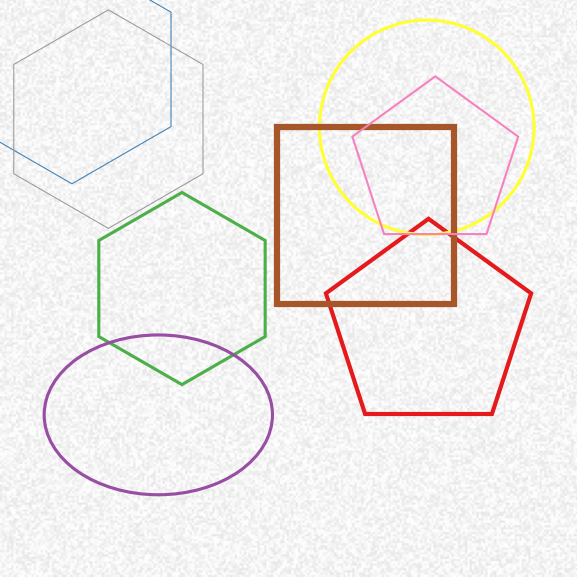[{"shape": "pentagon", "thickness": 2, "radius": 0.93, "center": [0.742, 0.433]}, {"shape": "hexagon", "thickness": 0.5, "radius": 0.99, "center": [0.125, 0.879]}, {"shape": "hexagon", "thickness": 1.5, "radius": 0.83, "center": [0.315, 0.5]}, {"shape": "oval", "thickness": 1.5, "radius": 0.99, "center": [0.274, 0.281]}, {"shape": "circle", "thickness": 1.5, "radius": 0.93, "center": [0.739, 0.779]}, {"shape": "square", "thickness": 3, "radius": 0.76, "center": [0.632, 0.626]}, {"shape": "pentagon", "thickness": 1, "radius": 0.75, "center": [0.754, 0.716]}, {"shape": "hexagon", "thickness": 0.5, "radius": 0.95, "center": [0.188, 0.793]}]